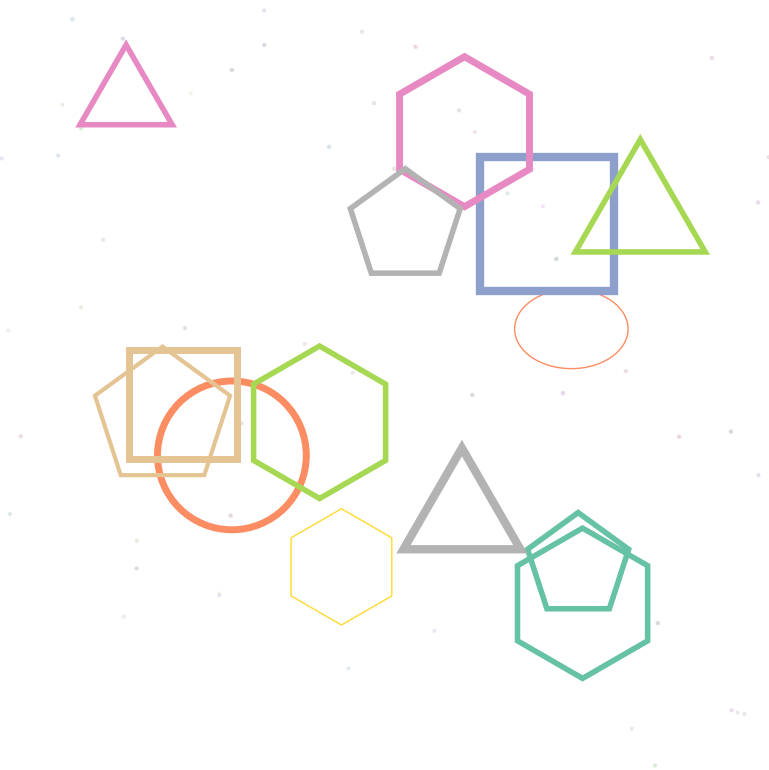[{"shape": "hexagon", "thickness": 2, "radius": 0.49, "center": [0.757, 0.217]}, {"shape": "pentagon", "thickness": 2, "radius": 0.35, "center": [0.751, 0.265]}, {"shape": "circle", "thickness": 2.5, "radius": 0.48, "center": [0.301, 0.409]}, {"shape": "oval", "thickness": 0.5, "radius": 0.37, "center": [0.742, 0.573]}, {"shape": "square", "thickness": 3, "radius": 0.43, "center": [0.71, 0.709]}, {"shape": "triangle", "thickness": 2, "radius": 0.35, "center": [0.164, 0.873]}, {"shape": "hexagon", "thickness": 2.5, "radius": 0.49, "center": [0.603, 0.829]}, {"shape": "triangle", "thickness": 2, "radius": 0.49, "center": [0.832, 0.721]}, {"shape": "hexagon", "thickness": 2, "radius": 0.49, "center": [0.415, 0.452]}, {"shape": "hexagon", "thickness": 0.5, "radius": 0.38, "center": [0.443, 0.264]}, {"shape": "pentagon", "thickness": 1.5, "radius": 0.46, "center": [0.211, 0.458]}, {"shape": "square", "thickness": 2.5, "radius": 0.35, "center": [0.238, 0.475]}, {"shape": "pentagon", "thickness": 2, "radius": 0.37, "center": [0.526, 0.706]}, {"shape": "triangle", "thickness": 3, "radius": 0.44, "center": [0.6, 0.331]}]